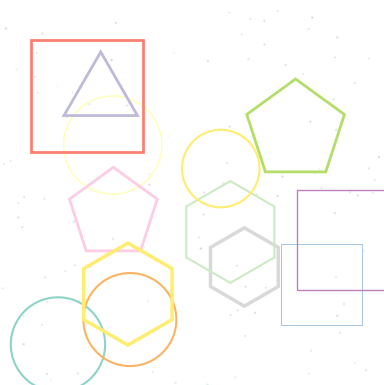[{"shape": "circle", "thickness": 1.5, "radius": 0.61, "center": [0.151, 0.105]}, {"shape": "circle", "thickness": 1, "radius": 0.64, "center": [0.293, 0.623]}, {"shape": "triangle", "thickness": 2, "radius": 0.55, "center": [0.262, 0.755]}, {"shape": "square", "thickness": 2, "radius": 0.73, "center": [0.225, 0.75]}, {"shape": "square", "thickness": 0.5, "radius": 0.53, "center": [0.835, 0.261]}, {"shape": "circle", "thickness": 1.5, "radius": 0.6, "center": [0.337, 0.17]}, {"shape": "pentagon", "thickness": 2, "radius": 0.67, "center": [0.768, 0.661]}, {"shape": "pentagon", "thickness": 2, "radius": 0.6, "center": [0.294, 0.446]}, {"shape": "hexagon", "thickness": 2.5, "radius": 0.51, "center": [0.635, 0.307]}, {"shape": "square", "thickness": 1, "radius": 0.65, "center": [0.9, 0.376]}, {"shape": "hexagon", "thickness": 1.5, "radius": 0.66, "center": [0.598, 0.397]}, {"shape": "circle", "thickness": 1.5, "radius": 0.5, "center": [0.573, 0.562]}, {"shape": "hexagon", "thickness": 2.5, "radius": 0.66, "center": [0.332, 0.236]}]